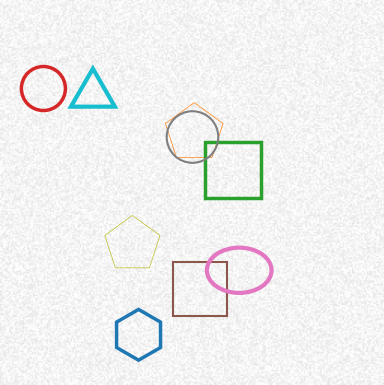[{"shape": "hexagon", "thickness": 2.5, "radius": 0.33, "center": [0.36, 0.13]}, {"shape": "pentagon", "thickness": 0.5, "radius": 0.39, "center": [0.505, 0.655]}, {"shape": "square", "thickness": 2.5, "radius": 0.37, "center": [0.605, 0.559]}, {"shape": "circle", "thickness": 2.5, "radius": 0.29, "center": [0.113, 0.77]}, {"shape": "square", "thickness": 1.5, "radius": 0.35, "center": [0.519, 0.249]}, {"shape": "oval", "thickness": 3, "radius": 0.42, "center": [0.621, 0.298]}, {"shape": "circle", "thickness": 1.5, "radius": 0.34, "center": [0.5, 0.644]}, {"shape": "pentagon", "thickness": 0.5, "radius": 0.38, "center": [0.344, 0.365]}, {"shape": "triangle", "thickness": 3, "radius": 0.33, "center": [0.241, 0.756]}]